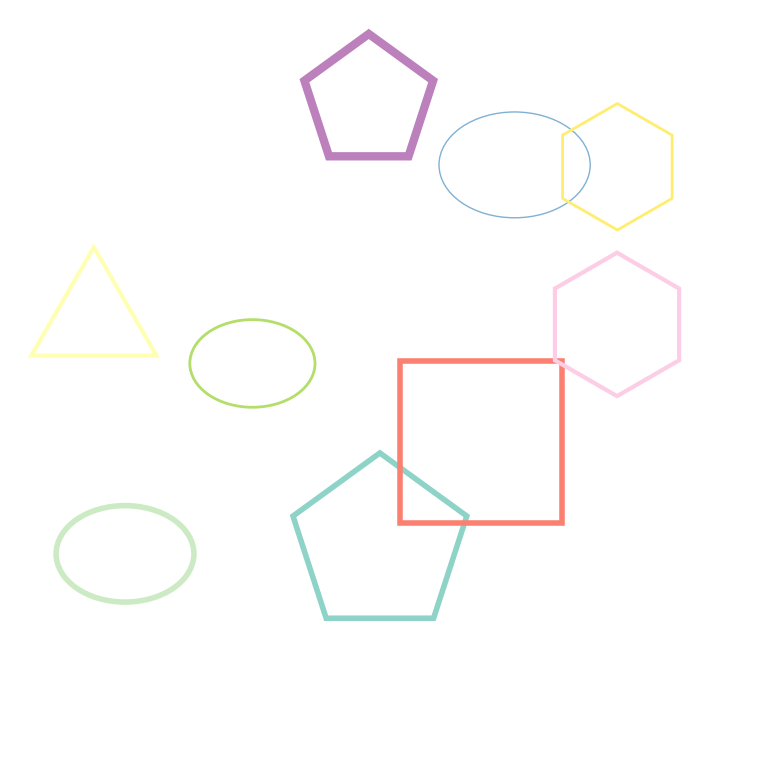[{"shape": "pentagon", "thickness": 2, "radius": 0.59, "center": [0.493, 0.293]}, {"shape": "triangle", "thickness": 1.5, "radius": 0.47, "center": [0.122, 0.585]}, {"shape": "square", "thickness": 2, "radius": 0.53, "center": [0.624, 0.426]}, {"shape": "oval", "thickness": 0.5, "radius": 0.49, "center": [0.668, 0.786]}, {"shape": "oval", "thickness": 1, "radius": 0.41, "center": [0.328, 0.528]}, {"shape": "hexagon", "thickness": 1.5, "radius": 0.47, "center": [0.801, 0.579]}, {"shape": "pentagon", "thickness": 3, "radius": 0.44, "center": [0.479, 0.868]}, {"shape": "oval", "thickness": 2, "radius": 0.45, "center": [0.162, 0.281]}, {"shape": "hexagon", "thickness": 1, "radius": 0.41, "center": [0.802, 0.783]}]